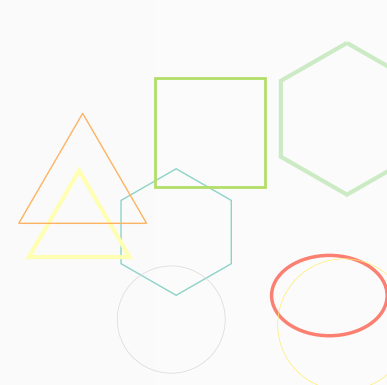[{"shape": "hexagon", "thickness": 1, "radius": 0.82, "center": [0.455, 0.397]}, {"shape": "triangle", "thickness": 3, "radius": 0.75, "center": [0.204, 0.407]}, {"shape": "oval", "thickness": 2.5, "radius": 0.75, "center": [0.85, 0.232]}, {"shape": "triangle", "thickness": 1, "radius": 0.95, "center": [0.213, 0.515]}, {"shape": "square", "thickness": 2, "radius": 0.71, "center": [0.542, 0.655]}, {"shape": "circle", "thickness": 0.5, "radius": 0.7, "center": [0.442, 0.17]}, {"shape": "hexagon", "thickness": 3, "radius": 0.99, "center": [0.895, 0.691]}, {"shape": "circle", "thickness": 0.5, "radius": 0.86, "center": [0.888, 0.157]}]